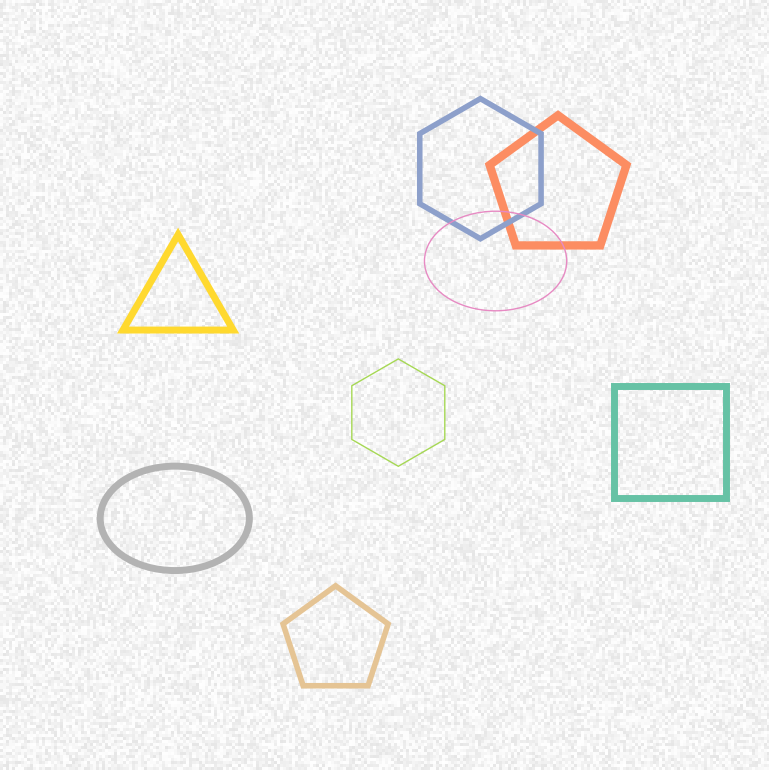[{"shape": "square", "thickness": 2.5, "radius": 0.36, "center": [0.87, 0.425]}, {"shape": "pentagon", "thickness": 3, "radius": 0.47, "center": [0.725, 0.757]}, {"shape": "hexagon", "thickness": 2, "radius": 0.45, "center": [0.624, 0.781]}, {"shape": "oval", "thickness": 0.5, "radius": 0.46, "center": [0.644, 0.661]}, {"shape": "hexagon", "thickness": 0.5, "radius": 0.35, "center": [0.517, 0.464]}, {"shape": "triangle", "thickness": 2.5, "radius": 0.41, "center": [0.231, 0.613]}, {"shape": "pentagon", "thickness": 2, "radius": 0.36, "center": [0.436, 0.167]}, {"shape": "oval", "thickness": 2.5, "radius": 0.48, "center": [0.227, 0.327]}]